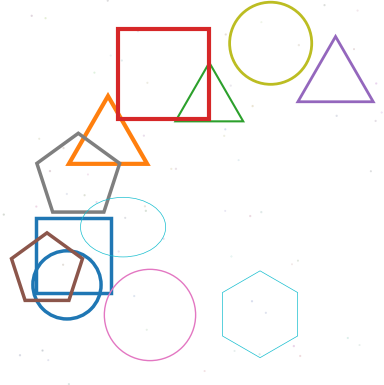[{"shape": "circle", "thickness": 2.5, "radius": 0.44, "center": [0.174, 0.26]}, {"shape": "square", "thickness": 2.5, "radius": 0.49, "center": [0.19, 0.337]}, {"shape": "triangle", "thickness": 3, "radius": 0.59, "center": [0.281, 0.633]}, {"shape": "triangle", "thickness": 1.5, "radius": 0.51, "center": [0.544, 0.736]}, {"shape": "square", "thickness": 3, "radius": 0.59, "center": [0.424, 0.808]}, {"shape": "triangle", "thickness": 2, "radius": 0.56, "center": [0.872, 0.792]}, {"shape": "pentagon", "thickness": 2.5, "radius": 0.48, "center": [0.122, 0.298]}, {"shape": "circle", "thickness": 1, "radius": 0.59, "center": [0.39, 0.182]}, {"shape": "pentagon", "thickness": 2.5, "radius": 0.57, "center": [0.203, 0.541]}, {"shape": "circle", "thickness": 2, "radius": 0.53, "center": [0.703, 0.888]}, {"shape": "oval", "thickness": 0.5, "radius": 0.55, "center": [0.32, 0.41]}, {"shape": "hexagon", "thickness": 0.5, "radius": 0.56, "center": [0.675, 0.184]}]